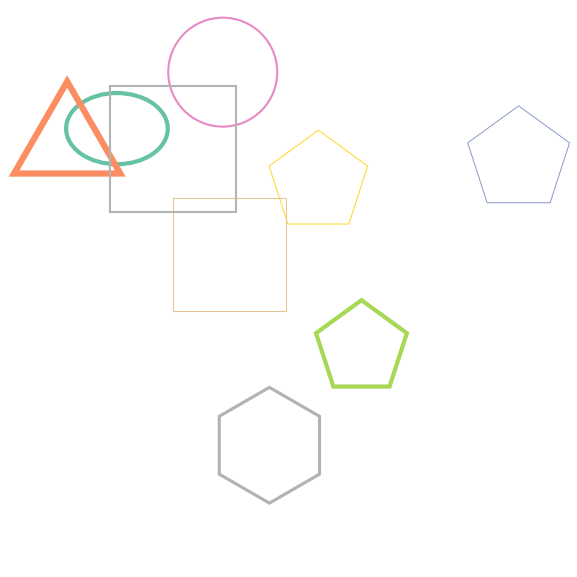[{"shape": "oval", "thickness": 2, "radius": 0.44, "center": [0.202, 0.776]}, {"shape": "triangle", "thickness": 3, "radius": 0.53, "center": [0.116, 0.752]}, {"shape": "pentagon", "thickness": 0.5, "radius": 0.46, "center": [0.898, 0.723]}, {"shape": "circle", "thickness": 1, "radius": 0.47, "center": [0.386, 0.874]}, {"shape": "pentagon", "thickness": 2, "radius": 0.41, "center": [0.626, 0.397]}, {"shape": "pentagon", "thickness": 0.5, "radius": 0.45, "center": [0.551, 0.684]}, {"shape": "square", "thickness": 0.5, "radius": 0.49, "center": [0.397, 0.558]}, {"shape": "hexagon", "thickness": 1.5, "radius": 0.5, "center": [0.466, 0.228]}, {"shape": "square", "thickness": 1, "radius": 0.54, "center": [0.3, 0.741]}]